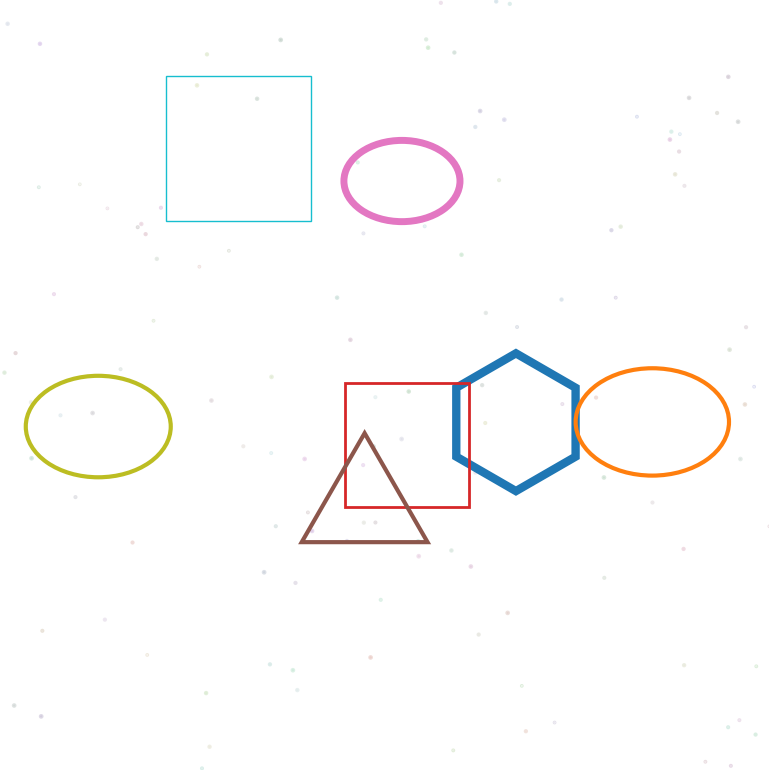[{"shape": "hexagon", "thickness": 3, "radius": 0.45, "center": [0.67, 0.452]}, {"shape": "oval", "thickness": 1.5, "radius": 0.5, "center": [0.847, 0.452]}, {"shape": "square", "thickness": 1, "radius": 0.4, "center": [0.528, 0.422]}, {"shape": "triangle", "thickness": 1.5, "radius": 0.47, "center": [0.474, 0.343]}, {"shape": "oval", "thickness": 2.5, "radius": 0.38, "center": [0.522, 0.765]}, {"shape": "oval", "thickness": 1.5, "radius": 0.47, "center": [0.128, 0.446]}, {"shape": "square", "thickness": 0.5, "radius": 0.47, "center": [0.31, 0.807]}]